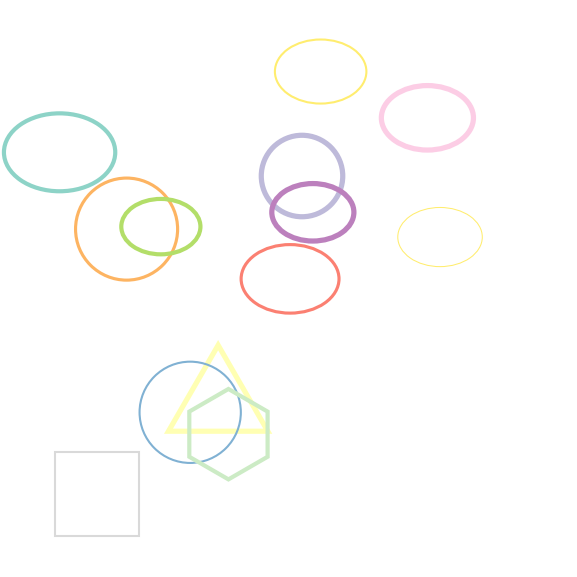[{"shape": "oval", "thickness": 2, "radius": 0.48, "center": [0.103, 0.735]}, {"shape": "triangle", "thickness": 2.5, "radius": 0.5, "center": [0.378, 0.302]}, {"shape": "circle", "thickness": 2.5, "radius": 0.35, "center": [0.523, 0.694]}, {"shape": "oval", "thickness": 1.5, "radius": 0.42, "center": [0.502, 0.516]}, {"shape": "circle", "thickness": 1, "radius": 0.44, "center": [0.329, 0.285]}, {"shape": "circle", "thickness": 1.5, "radius": 0.44, "center": [0.219, 0.602]}, {"shape": "oval", "thickness": 2, "radius": 0.34, "center": [0.279, 0.607]}, {"shape": "oval", "thickness": 2.5, "radius": 0.4, "center": [0.74, 0.795]}, {"shape": "square", "thickness": 1, "radius": 0.36, "center": [0.169, 0.144]}, {"shape": "oval", "thickness": 2.5, "radius": 0.36, "center": [0.542, 0.632]}, {"shape": "hexagon", "thickness": 2, "radius": 0.39, "center": [0.396, 0.247]}, {"shape": "oval", "thickness": 1, "radius": 0.4, "center": [0.555, 0.875]}, {"shape": "oval", "thickness": 0.5, "radius": 0.37, "center": [0.762, 0.589]}]